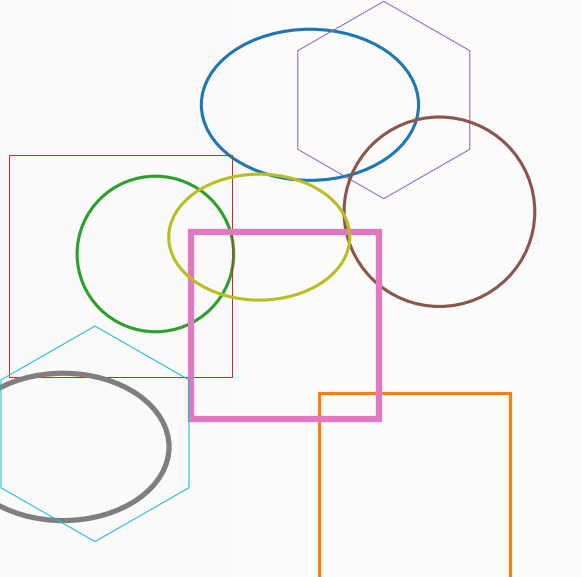[{"shape": "oval", "thickness": 1.5, "radius": 0.93, "center": [0.533, 0.818]}, {"shape": "square", "thickness": 1.5, "radius": 0.82, "center": [0.714, 0.155]}, {"shape": "circle", "thickness": 1.5, "radius": 0.67, "center": [0.267, 0.559]}, {"shape": "square", "thickness": 0.5, "radius": 0.96, "center": [0.207, 0.538]}, {"shape": "hexagon", "thickness": 0.5, "radius": 0.85, "center": [0.66, 0.826]}, {"shape": "circle", "thickness": 1.5, "radius": 0.82, "center": [0.756, 0.632]}, {"shape": "square", "thickness": 3, "radius": 0.81, "center": [0.491, 0.436]}, {"shape": "oval", "thickness": 2.5, "radius": 0.91, "center": [0.109, 0.225]}, {"shape": "oval", "thickness": 1.5, "radius": 0.78, "center": [0.446, 0.588]}, {"shape": "hexagon", "thickness": 0.5, "radius": 0.93, "center": [0.163, 0.248]}]